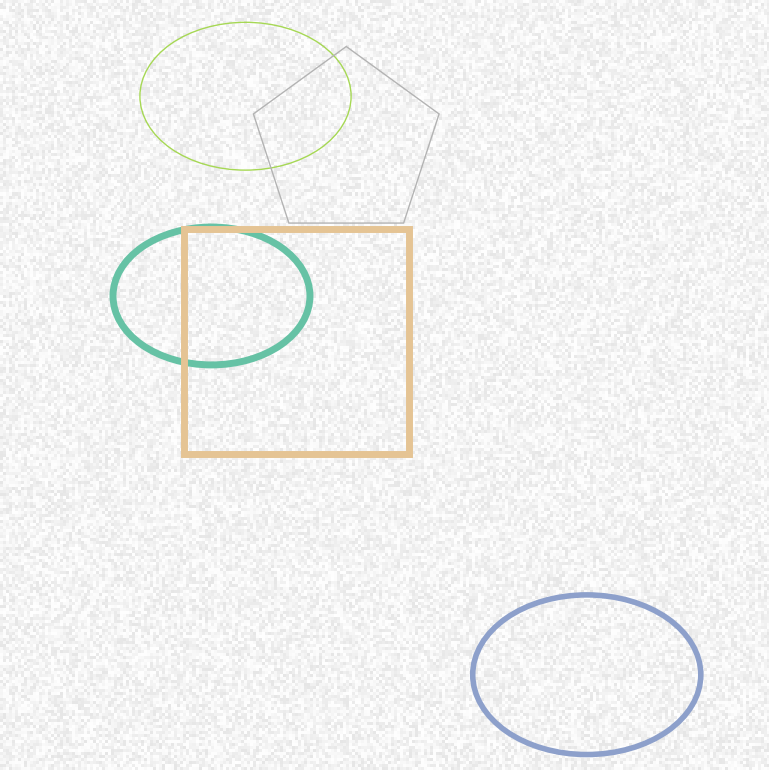[{"shape": "oval", "thickness": 2.5, "radius": 0.64, "center": [0.275, 0.616]}, {"shape": "oval", "thickness": 2, "radius": 0.74, "center": [0.762, 0.124]}, {"shape": "oval", "thickness": 0.5, "radius": 0.69, "center": [0.319, 0.875]}, {"shape": "square", "thickness": 2.5, "radius": 0.73, "center": [0.385, 0.557]}, {"shape": "pentagon", "thickness": 0.5, "radius": 0.63, "center": [0.45, 0.813]}]